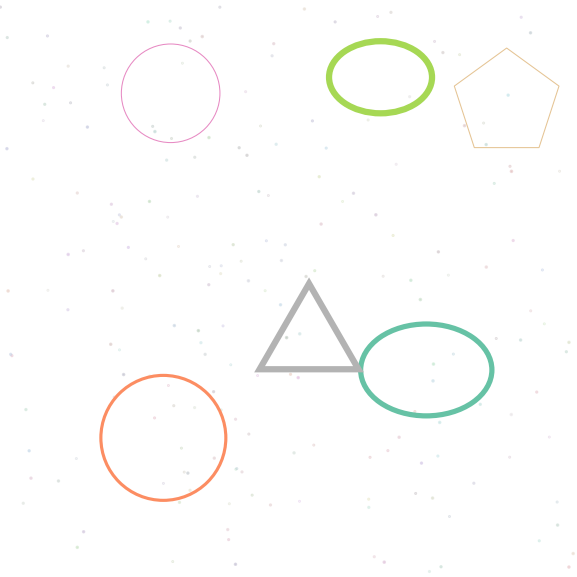[{"shape": "oval", "thickness": 2.5, "radius": 0.57, "center": [0.738, 0.359]}, {"shape": "circle", "thickness": 1.5, "radius": 0.54, "center": [0.283, 0.241]}, {"shape": "circle", "thickness": 0.5, "radius": 0.43, "center": [0.295, 0.838]}, {"shape": "oval", "thickness": 3, "radius": 0.45, "center": [0.659, 0.865]}, {"shape": "pentagon", "thickness": 0.5, "radius": 0.48, "center": [0.877, 0.821]}, {"shape": "triangle", "thickness": 3, "radius": 0.49, "center": [0.535, 0.409]}]